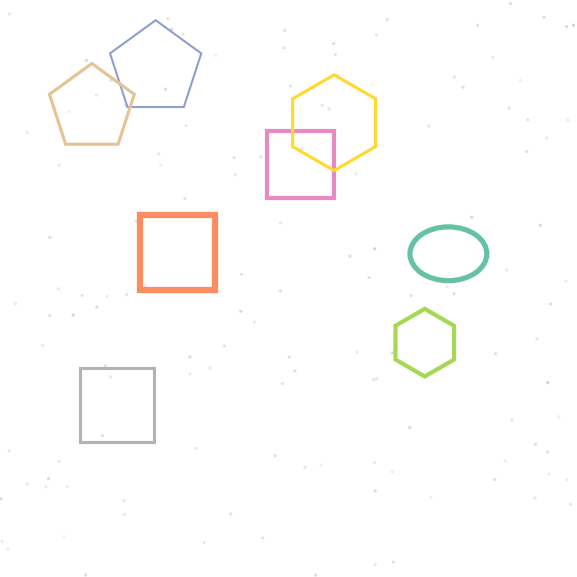[{"shape": "oval", "thickness": 2.5, "radius": 0.33, "center": [0.776, 0.56]}, {"shape": "square", "thickness": 3, "radius": 0.32, "center": [0.308, 0.563]}, {"shape": "pentagon", "thickness": 1, "radius": 0.42, "center": [0.27, 0.881]}, {"shape": "square", "thickness": 2, "radius": 0.29, "center": [0.521, 0.714]}, {"shape": "hexagon", "thickness": 2, "radius": 0.29, "center": [0.736, 0.406]}, {"shape": "hexagon", "thickness": 1.5, "radius": 0.41, "center": [0.579, 0.787]}, {"shape": "pentagon", "thickness": 1.5, "radius": 0.39, "center": [0.159, 0.812]}, {"shape": "square", "thickness": 1.5, "radius": 0.32, "center": [0.203, 0.298]}]